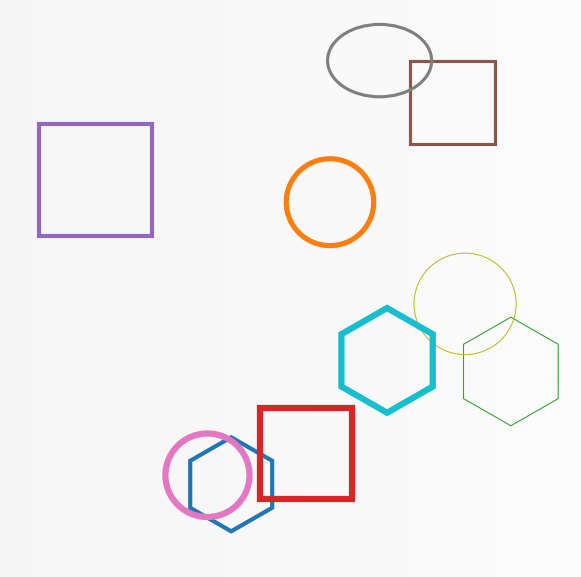[{"shape": "hexagon", "thickness": 2, "radius": 0.41, "center": [0.398, 0.161]}, {"shape": "circle", "thickness": 2.5, "radius": 0.38, "center": [0.568, 0.649]}, {"shape": "hexagon", "thickness": 0.5, "radius": 0.47, "center": [0.879, 0.356]}, {"shape": "square", "thickness": 3, "radius": 0.4, "center": [0.526, 0.214]}, {"shape": "square", "thickness": 2, "radius": 0.49, "center": [0.164, 0.687]}, {"shape": "square", "thickness": 1.5, "radius": 0.36, "center": [0.779, 0.822]}, {"shape": "circle", "thickness": 3, "radius": 0.36, "center": [0.357, 0.176]}, {"shape": "oval", "thickness": 1.5, "radius": 0.45, "center": [0.653, 0.894]}, {"shape": "circle", "thickness": 0.5, "radius": 0.44, "center": [0.8, 0.473]}, {"shape": "hexagon", "thickness": 3, "radius": 0.45, "center": [0.666, 0.375]}]